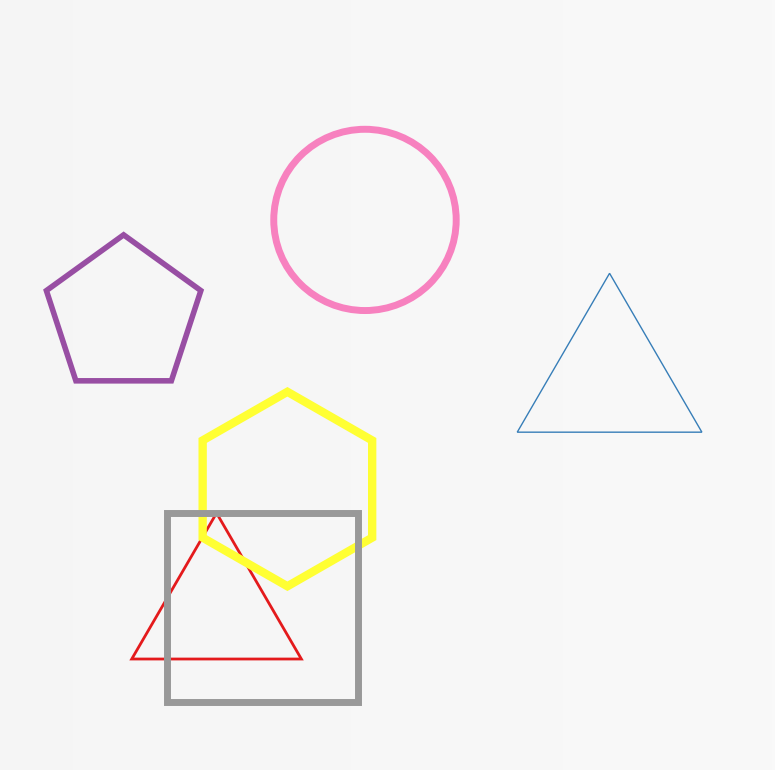[{"shape": "triangle", "thickness": 1, "radius": 0.63, "center": [0.279, 0.207]}, {"shape": "triangle", "thickness": 0.5, "radius": 0.69, "center": [0.787, 0.508]}, {"shape": "pentagon", "thickness": 2, "radius": 0.52, "center": [0.16, 0.59]}, {"shape": "hexagon", "thickness": 3, "radius": 0.63, "center": [0.371, 0.365]}, {"shape": "circle", "thickness": 2.5, "radius": 0.59, "center": [0.471, 0.714]}, {"shape": "square", "thickness": 2.5, "radius": 0.62, "center": [0.338, 0.211]}]